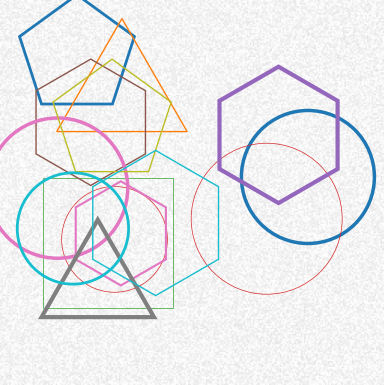[{"shape": "circle", "thickness": 2.5, "radius": 0.86, "center": [0.8, 0.54]}, {"shape": "pentagon", "thickness": 2, "radius": 0.78, "center": [0.2, 0.857]}, {"shape": "triangle", "thickness": 1, "radius": 0.98, "center": [0.317, 0.756]}, {"shape": "square", "thickness": 0.5, "radius": 0.84, "center": [0.28, 0.37]}, {"shape": "circle", "thickness": 0.5, "radius": 0.98, "center": [0.693, 0.432]}, {"shape": "circle", "thickness": 0.5, "radius": 0.69, "center": [0.297, 0.378]}, {"shape": "hexagon", "thickness": 3, "radius": 0.89, "center": [0.723, 0.65]}, {"shape": "hexagon", "thickness": 1, "radius": 0.82, "center": [0.236, 0.682]}, {"shape": "circle", "thickness": 2.5, "radius": 0.91, "center": [0.15, 0.511]}, {"shape": "hexagon", "thickness": 1.5, "radius": 0.68, "center": [0.314, 0.394]}, {"shape": "triangle", "thickness": 3, "radius": 0.84, "center": [0.254, 0.261]}, {"shape": "pentagon", "thickness": 1, "radius": 0.81, "center": [0.291, 0.685]}, {"shape": "hexagon", "thickness": 1, "radius": 0.94, "center": [0.404, 0.421]}, {"shape": "circle", "thickness": 2, "radius": 0.72, "center": [0.189, 0.407]}]